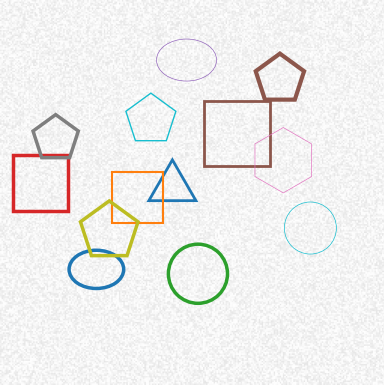[{"shape": "oval", "thickness": 2.5, "radius": 0.35, "center": [0.25, 0.3]}, {"shape": "triangle", "thickness": 2, "radius": 0.35, "center": [0.448, 0.514]}, {"shape": "square", "thickness": 1.5, "radius": 0.33, "center": [0.358, 0.486]}, {"shape": "circle", "thickness": 2.5, "radius": 0.38, "center": [0.514, 0.289]}, {"shape": "square", "thickness": 2.5, "radius": 0.36, "center": [0.105, 0.525]}, {"shape": "oval", "thickness": 0.5, "radius": 0.39, "center": [0.485, 0.844]}, {"shape": "square", "thickness": 2, "radius": 0.42, "center": [0.616, 0.653]}, {"shape": "pentagon", "thickness": 3, "radius": 0.33, "center": [0.727, 0.795]}, {"shape": "hexagon", "thickness": 0.5, "radius": 0.42, "center": [0.736, 0.584]}, {"shape": "pentagon", "thickness": 2.5, "radius": 0.31, "center": [0.145, 0.641]}, {"shape": "pentagon", "thickness": 2.5, "radius": 0.39, "center": [0.284, 0.4]}, {"shape": "circle", "thickness": 0.5, "radius": 0.34, "center": [0.806, 0.408]}, {"shape": "pentagon", "thickness": 1, "radius": 0.34, "center": [0.392, 0.69]}]